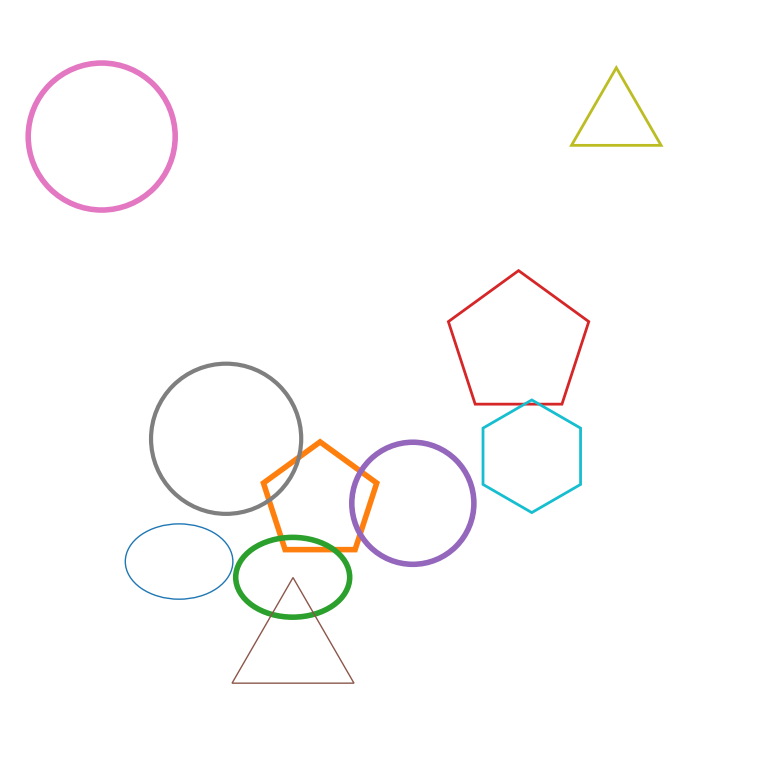[{"shape": "oval", "thickness": 0.5, "radius": 0.35, "center": [0.233, 0.271]}, {"shape": "pentagon", "thickness": 2, "radius": 0.39, "center": [0.416, 0.349]}, {"shape": "oval", "thickness": 2, "radius": 0.37, "center": [0.38, 0.25]}, {"shape": "pentagon", "thickness": 1, "radius": 0.48, "center": [0.673, 0.553]}, {"shape": "circle", "thickness": 2, "radius": 0.4, "center": [0.536, 0.346]}, {"shape": "triangle", "thickness": 0.5, "radius": 0.46, "center": [0.381, 0.158]}, {"shape": "circle", "thickness": 2, "radius": 0.48, "center": [0.132, 0.823]}, {"shape": "circle", "thickness": 1.5, "radius": 0.49, "center": [0.294, 0.43]}, {"shape": "triangle", "thickness": 1, "radius": 0.34, "center": [0.8, 0.845]}, {"shape": "hexagon", "thickness": 1, "radius": 0.37, "center": [0.691, 0.407]}]